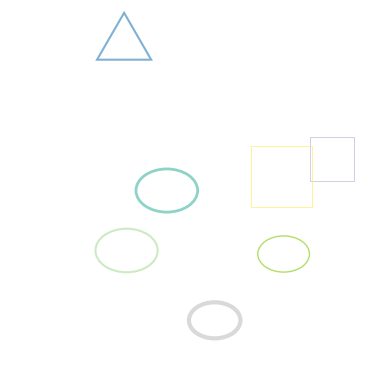[{"shape": "oval", "thickness": 2, "radius": 0.4, "center": [0.433, 0.505]}, {"shape": "square", "thickness": 0.5, "radius": 0.29, "center": [0.862, 0.587]}, {"shape": "triangle", "thickness": 1.5, "radius": 0.41, "center": [0.322, 0.886]}, {"shape": "oval", "thickness": 1, "radius": 0.34, "center": [0.737, 0.34]}, {"shape": "oval", "thickness": 3, "radius": 0.33, "center": [0.558, 0.168]}, {"shape": "oval", "thickness": 1.5, "radius": 0.4, "center": [0.329, 0.349]}, {"shape": "square", "thickness": 0.5, "radius": 0.4, "center": [0.732, 0.543]}]